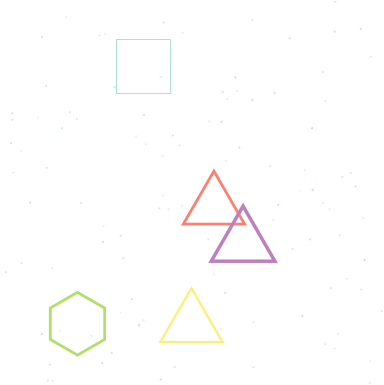[{"shape": "square", "thickness": 0.5, "radius": 0.35, "center": [0.372, 0.828]}, {"shape": "triangle", "thickness": 2, "radius": 0.46, "center": [0.556, 0.464]}, {"shape": "hexagon", "thickness": 2, "radius": 0.41, "center": [0.201, 0.159]}, {"shape": "triangle", "thickness": 2.5, "radius": 0.48, "center": [0.631, 0.369]}, {"shape": "triangle", "thickness": 1.5, "radius": 0.47, "center": [0.497, 0.158]}]